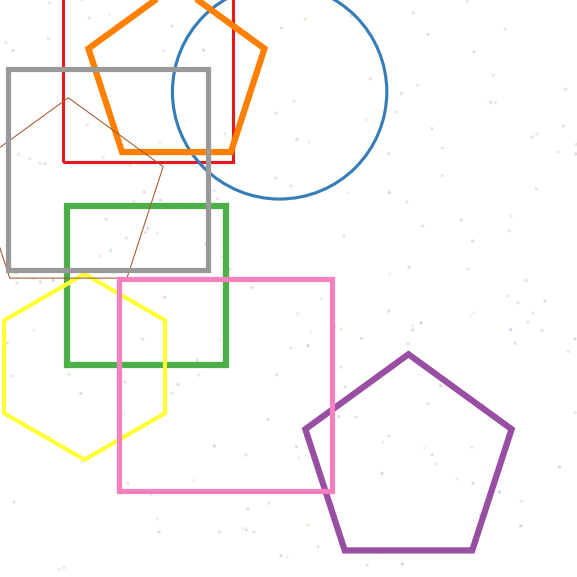[{"shape": "square", "thickness": 1.5, "radius": 0.74, "center": [0.256, 0.865]}, {"shape": "circle", "thickness": 1.5, "radius": 0.93, "center": [0.484, 0.84]}, {"shape": "square", "thickness": 3, "radius": 0.69, "center": [0.253, 0.504]}, {"shape": "pentagon", "thickness": 3, "radius": 0.94, "center": [0.707, 0.198]}, {"shape": "pentagon", "thickness": 3, "radius": 0.8, "center": [0.306, 0.865]}, {"shape": "hexagon", "thickness": 2, "radius": 0.8, "center": [0.146, 0.364]}, {"shape": "pentagon", "thickness": 0.5, "radius": 0.86, "center": [0.118, 0.657]}, {"shape": "square", "thickness": 2.5, "radius": 0.92, "center": [0.39, 0.332]}, {"shape": "square", "thickness": 2.5, "radius": 0.87, "center": [0.187, 0.705]}]